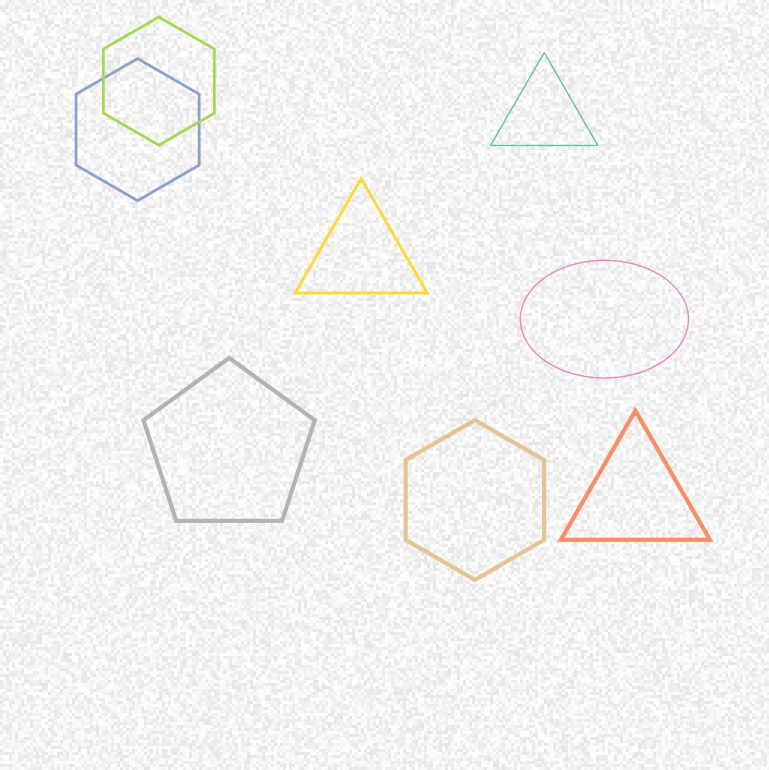[{"shape": "triangle", "thickness": 0.5, "radius": 0.4, "center": [0.707, 0.851]}, {"shape": "triangle", "thickness": 1.5, "radius": 0.56, "center": [0.825, 0.355]}, {"shape": "hexagon", "thickness": 1, "radius": 0.46, "center": [0.179, 0.832]}, {"shape": "oval", "thickness": 0.5, "radius": 0.55, "center": [0.785, 0.585]}, {"shape": "hexagon", "thickness": 1, "radius": 0.42, "center": [0.206, 0.895]}, {"shape": "triangle", "thickness": 1, "radius": 0.5, "center": [0.469, 0.669]}, {"shape": "hexagon", "thickness": 1.5, "radius": 0.52, "center": [0.617, 0.351]}, {"shape": "pentagon", "thickness": 1.5, "radius": 0.58, "center": [0.298, 0.418]}]